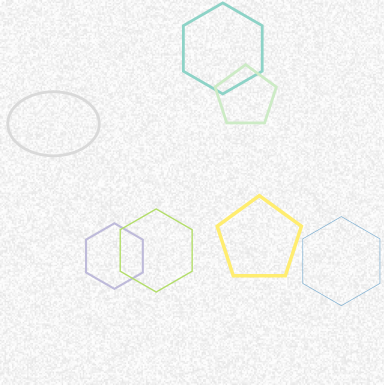[{"shape": "hexagon", "thickness": 2, "radius": 0.59, "center": [0.579, 0.874]}, {"shape": "hexagon", "thickness": 1.5, "radius": 0.43, "center": [0.297, 0.335]}, {"shape": "hexagon", "thickness": 0.5, "radius": 0.58, "center": [0.887, 0.322]}, {"shape": "hexagon", "thickness": 1, "radius": 0.54, "center": [0.406, 0.349]}, {"shape": "oval", "thickness": 2, "radius": 0.59, "center": [0.139, 0.679]}, {"shape": "pentagon", "thickness": 2, "radius": 0.42, "center": [0.638, 0.748]}, {"shape": "pentagon", "thickness": 2.5, "radius": 0.58, "center": [0.674, 0.377]}]